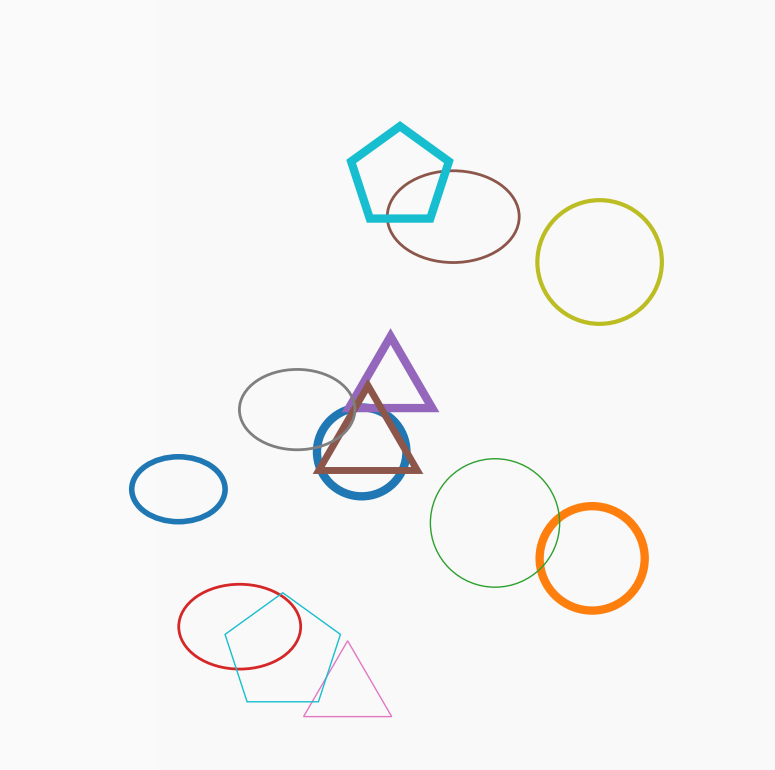[{"shape": "oval", "thickness": 2, "radius": 0.3, "center": [0.23, 0.365]}, {"shape": "circle", "thickness": 3, "radius": 0.29, "center": [0.467, 0.413]}, {"shape": "circle", "thickness": 3, "radius": 0.34, "center": [0.764, 0.275]}, {"shape": "circle", "thickness": 0.5, "radius": 0.42, "center": [0.639, 0.321]}, {"shape": "oval", "thickness": 1, "radius": 0.39, "center": [0.309, 0.186]}, {"shape": "triangle", "thickness": 3, "radius": 0.31, "center": [0.504, 0.501]}, {"shape": "triangle", "thickness": 2.5, "radius": 0.37, "center": [0.475, 0.426]}, {"shape": "oval", "thickness": 1, "radius": 0.43, "center": [0.585, 0.719]}, {"shape": "triangle", "thickness": 0.5, "radius": 0.33, "center": [0.449, 0.102]}, {"shape": "oval", "thickness": 1, "radius": 0.37, "center": [0.383, 0.468]}, {"shape": "circle", "thickness": 1.5, "radius": 0.4, "center": [0.774, 0.66]}, {"shape": "pentagon", "thickness": 3, "radius": 0.33, "center": [0.516, 0.77]}, {"shape": "pentagon", "thickness": 0.5, "radius": 0.39, "center": [0.365, 0.152]}]